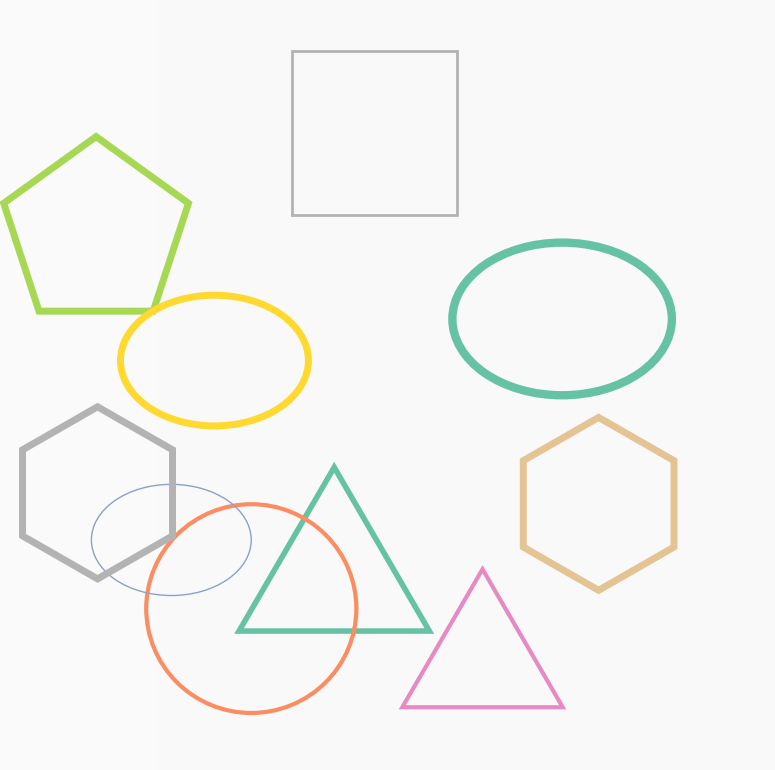[{"shape": "triangle", "thickness": 2, "radius": 0.71, "center": [0.431, 0.251]}, {"shape": "oval", "thickness": 3, "radius": 0.71, "center": [0.725, 0.586]}, {"shape": "circle", "thickness": 1.5, "radius": 0.68, "center": [0.324, 0.21]}, {"shape": "oval", "thickness": 0.5, "radius": 0.52, "center": [0.221, 0.299]}, {"shape": "triangle", "thickness": 1.5, "radius": 0.6, "center": [0.623, 0.141]}, {"shape": "pentagon", "thickness": 2.5, "radius": 0.63, "center": [0.124, 0.697]}, {"shape": "oval", "thickness": 2.5, "radius": 0.61, "center": [0.277, 0.532]}, {"shape": "hexagon", "thickness": 2.5, "radius": 0.56, "center": [0.772, 0.346]}, {"shape": "hexagon", "thickness": 2.5, "radius": 0.56, "center": [0.126, 0.36]}, {"shape": "square", "thickness": 1, "radius": 0.53, "center": [0.483, 0.827]}]